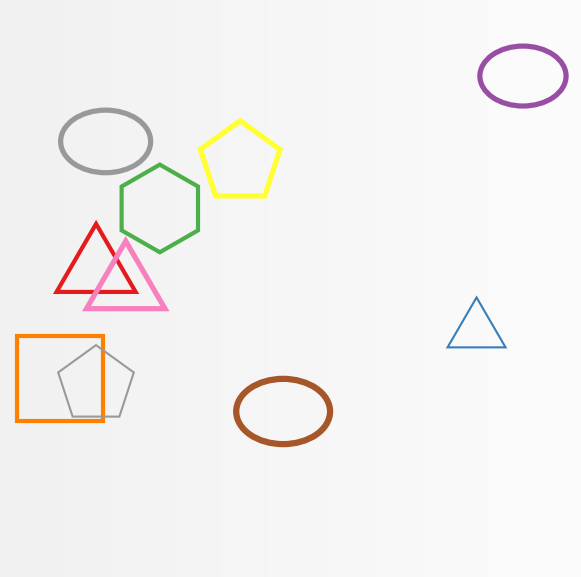[{"shape": "triangle", "thickness": 2, "radius": 0.39, "center": [0.165, 0.533]}, {"shape": "triangle", "thickness": 1, "radius": 0.29, "center": [0.82, 0.426]}, {"shape": "hexagon", "thickness": 2, "radius": 0.38, "center": [0.275, 0.638]}, {"shape": "oval", "thickness": 2.5, "radius": 0.37, "center": [0.9, 0.867]}, {"shape": "square", "thickness": 2, "radius": 0.37, "center": [0.103, 0.344]}, {"shape": "pentagon", "thickness": 2.5, "radius": 0.36, "center": [0.413, 0.718]}, {"shape": "oval", "thickness": 3, "radius": 0.4, "center": [0.487, 0.287]}, {"shape": "triangle", "thickness": 2.5, "radius": 0.39, "center": [0.216, 0.504]}, {"shape": "oval", "thickness": 2.5, "radius": 0.39, "center": [0.182, 0.754]}, {"shape": "pentagon", "thickness": 1, "radius": 0.34, "center": [0.165, 0.333]}]